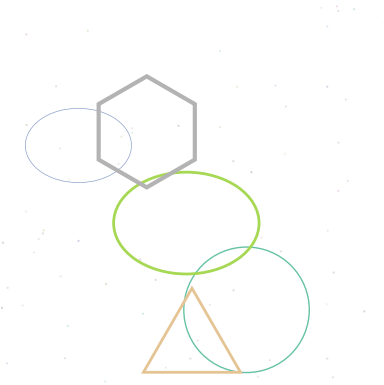[{"shape": "circle", "thickness": 1, "radius": 0.81, "center": [0.64, 0.195]}, {"shape": "oval", "thickness": 0.5, "radius": 0.69, "center": [0.204, 0.622]}, {"shape": "oval", "thickness": 2, "radius": 0.94, "center": [0.484, 0.421]}, {"shape": "triangle", "thickness": 2, "radius": 0.73, "center": [0.499, 0.106]}, {"shape": "hexagon", "thickness": 3, "radius": 0.72, "center": [0.381, 0.658]}]